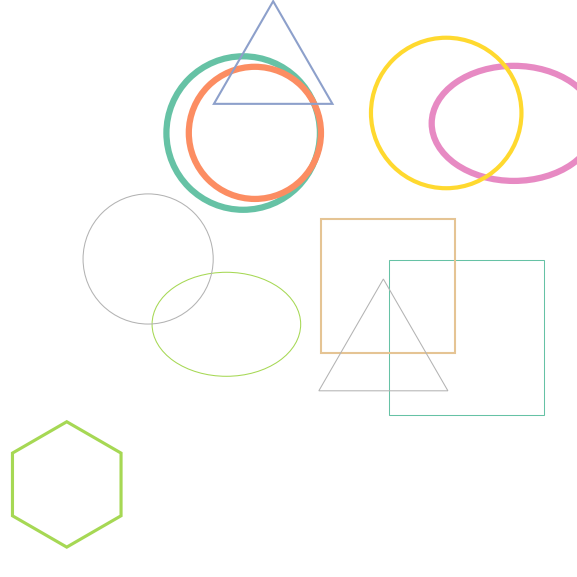[{"shape": "circle", "thickness": 3, "radius": 0.66, "center": [0.421, 0.769]}, {"shape": "square", "thickness": 0.5, "radius": 0.67, "center": [0.808, 0.414]}, {"shape": "circle", "thickness": 3, "radius": 0.57, "center": [0.441, 0.769]}, {"shape": "triangle", "thickness": 1, "radius": 0.59, "center": [0.473, 0.879]}, {"shape": "oval", "thickness": 3, "radius": 0.71, "center": [0.89, 0.786]}, {"shape": "oval", "thickness": 0.5, "radius": 0.64, "center": [0.392, 0.438]}, {"shape": "hexagon", "thickness": 1.5, "radius": 0.54, "center": [0.116, 0.16]}, {"shape": "circle", "thickness": 2, "radius": 0.65, "center": [0.773, 0.804]}, {"shape": "square", "thickness": 1, "radius": 0.58, "center": [0.672, 0.504]}, {"shape": "triangle", "thickness": 0.5, "radius": 0.65, "center": [0.664, 0.387]}, {"shape": "circle", "thickness": 0.5, "radius": 0.56, "center": [0.257, 0.551]}]